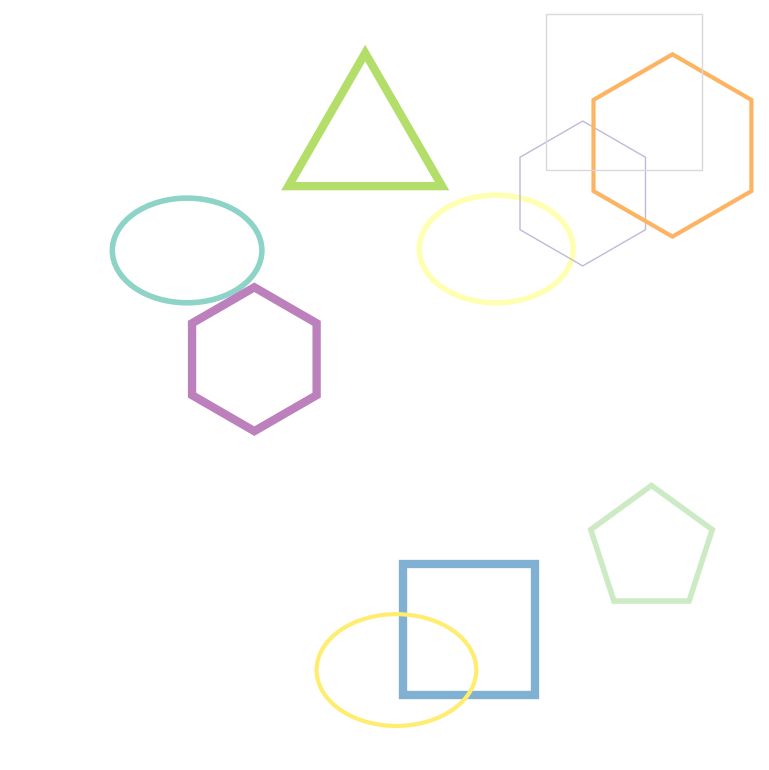[{"shape": "oval", "thickness": 2, "radius": 0.49, "center": [0.243, 0.675]}, {"shape": "oval", "thickness": 2, "radius": 0.5, "center": [0.644, 0.677]}, {"shape": "hexagon", "thickness": 0.5, "radius": 0.47, "center": [0.757, 0.749]}, {"shape": "square", "thickness": 3, "radius": 0.43, "center": [0.609, 0.183]}, {"shape": "hexagon", "thickness": 1.5, "radius": 0.59, "center": [0.873, 0.811]}, {"shape": "triangle", "thickness": 3, "radius": 0.58, "center": [0.474, 0.816]}, {"shape": "square", "thickness": 0.5, "radius": 0.51, "center": [0.811, 0.881]}, {"shape": "hexagon", "thickness": 3, "radius": 0.47, "center": [0.33, 0.533]}, {"shape": "pentagon", "thickness": 2, "radius": 0.41, "center": [0.846, 0.287]}, {"shape": "oval", "thickness": 1.5, "radius": 0.52, "center": [0.515, 0.13]}]